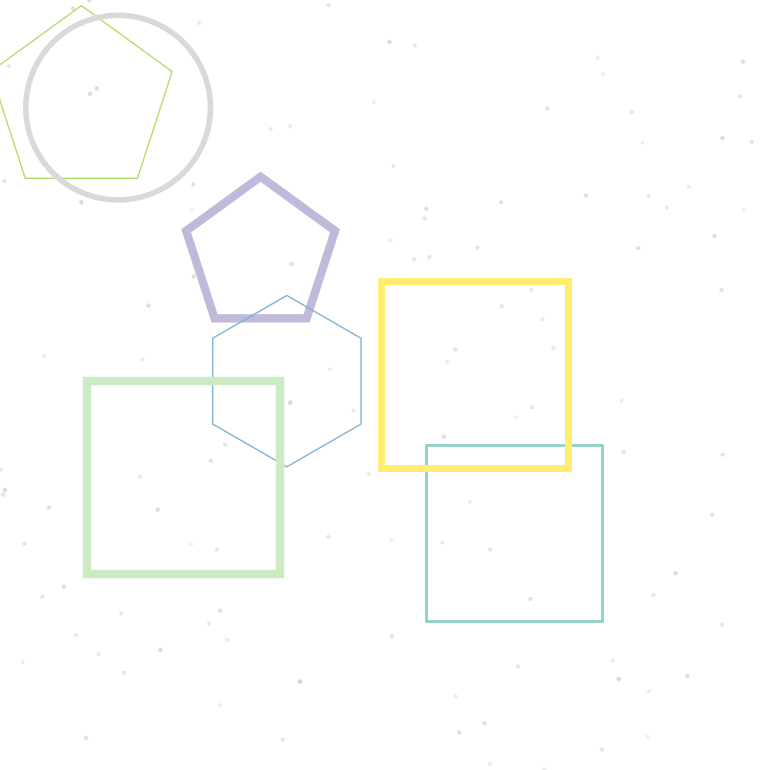[{"shape": "square", "thickness": 1, "radius": 0.57, "center": [0.667, 0.308]}, {"shape": "pentagon", "thickness": 3, "radius": 0.51, "center": [0.338, 0.669]}, {"shape": "hexagon", "thickness": 0.5, "radius": 0.56, "center": [0.373, 0.505]}, {"shape": "pentagon", "thickness": 0.5, "radius": 0.62, "center": [0.106, 0.869]}, {"shape": "circle", "thickness": 2, "radius": 0.6, "center": [0.153, 0.86]}, {"shape": "square", "thickness": 3, "radius": 0.62, "center": [0.238, 0.38]}, {"shape": "square", "thickness": 2.5, "radius": 0.61, "center": [0.616, 0.514]}]